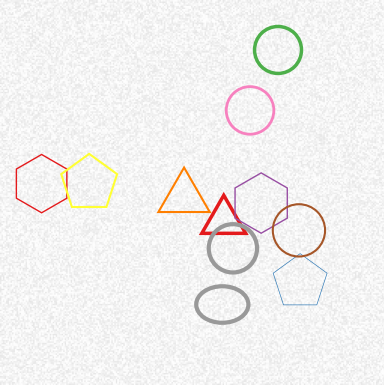[{"shape": "triangle", "thickness": 2.5, "radius": 0.33, "center": [0.581, 0.427]}, {"shape": "hexagon", "thickness": 1, "radius": 0.38, "center": [0.108, 0.523]}, {"shape": "pentagon", "thickness": 0.5, "radius": 0.37, "center": [0.78, 0.268]}, {"shape": "circle", "thickness": 2.5, "radius": 0.3, "center": [0.722, 0.87]}, {"shape": "hexagon", "thickness": 1, "radius": 0.39, "center": [0.678, 0.473]}, {"shape": "triangle", "thickness": 1.5, "radius": 0.38, "center": [0.478, 0.488]}, {"shape": "pentagon", "thickness": 1.5, "radius": 0.38, "center": [0.232, 0.524]}, {"shape": "circle", "thickness": 1.5, "radius": 0.34, "center": [0.776, 0.402]}, {"shape": "circle", "thickness": 2, "radius": 0.31, "center": [0.649, 0.713]}, {"shape": "oval", "thickness": 3, "radius": 0.34, "center": [0.577, 0.209]}, {"shape": "circle", "thickness": 3, "radius": 0.31, "center": [0.605, 0.355]}]